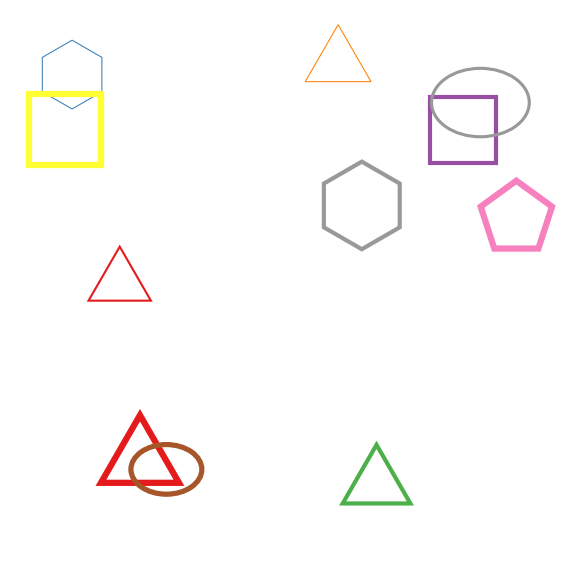[{"shape": "triangle", "thickness": 1, "radius": 0.31, "center": [0.207, 0.51]}, {"shape": "triangle", "thickness": 3, "radius": 0.39, "center": [0.242, 0.202]}, {"shape": "hexagon", "thickness": 0.5, "radius": 0.3, "center": [0.125, 0.87]}, {"shape": "triangle", "thickness": 2, "radius": 0.34, "center": [0.652, 0.161]}, {"shape": "square", "thickness": 2, "radius": 0.29, "center": [0.802, 0.774]}, {"shape": "triangle", "thickness": 0.5, "radius": 0.33, "center": [0.585, 0.891]}, {"shape": "square", "thickness": 3, "radius": 0.31, "center": [0.113, 0.775]}, {"shape": "oval", "thickness": 2.5, "radius": 0.31, "center": [0.288, 0.186]}, {"shape": "pentagon", "thickness": 3, "radius": 0.32, "center": [0.894, 0.621]}, {"shape": "oval", "thickness": 1.5, "radius": 0.42, "center": [0.832, 0.822]}, {"shape": "hexagon", "thickness": 2, "radius": 0.38, "center": [0.626, 0.643]}]